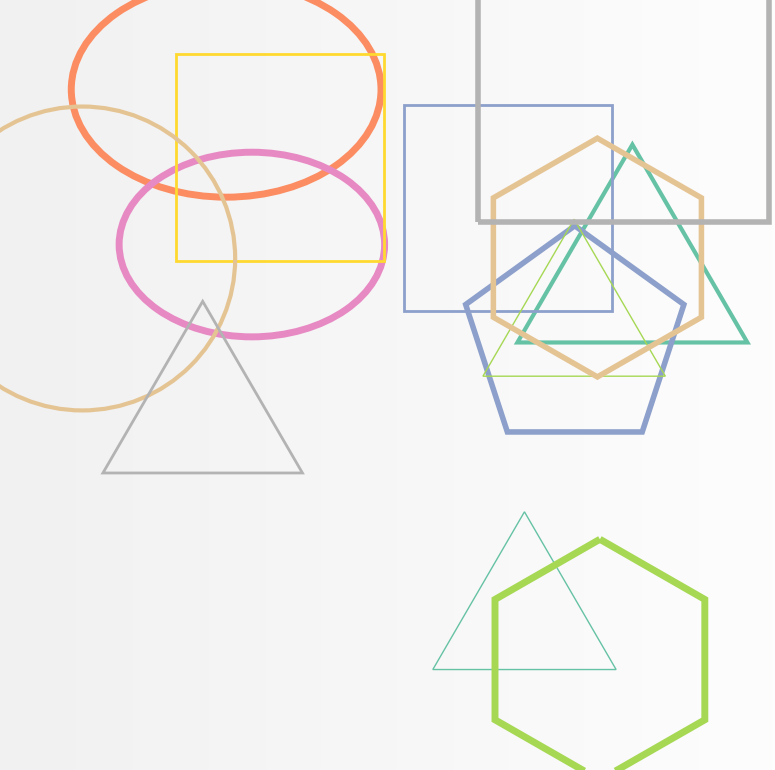[{"shape": "triangle", "thickness": 0.5, "radius": 0.68, "center": [0.677, 0.199]}, {"shape": "triangle", "thickness": 1.5, "radius": 0.86, "center": [0.816, 0.641]}, {"shape": "oval", "thickness": 2.5, "radius": 1.0, "center": [0.292, 0.884]}, {"shape": "pentagon", "thickness": 2, "radius": 0.74, "center": [0.742, 0.559]}, {"shape": "square", "thickness": 1, "radius": 0.67, "center": [0.656, 0.73]}, {"shape": "oval", "thickness": 2.5, "radius": 0.86, "center": [0.325, 0.682]}, {"shape": "hexagon", "thickness": 2.5, "radius": 0.78, "center": [0.774, 0.143]}, {"shape": "triangle", "thickness": 0.5, "radius": 0.68, "center": [0.741, 0.579]}, {"shape": "square", "thickness": 1, "radius": 0.67, "center": [0.361, 0.795]}, {"shape": "circle", "thickness": 1.5, "radius": 0.99, "center": [0.106, 0.664]}, {"shape": "hexagon", "thickness": 2, "radius": 0.77, "center": [0.771, 0.666]}, {"shape": "square", "thickness": 2, "radius": 0.94, "center": [0.804, 0.899]}, {"shape": "triangle", "thickness": 1, "radius": 0.74, "center": [0.262, 0.46]}]